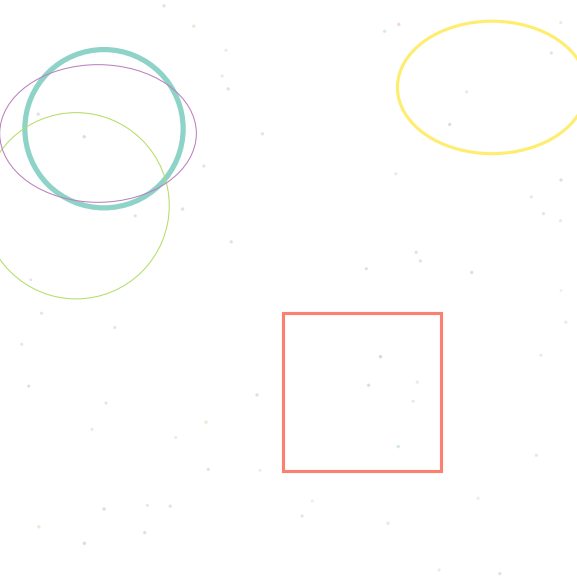[{"shape": "circle", "thickness": 2.5, "radius": 0.69, "center": [0.18, 0.776]}, {"shape": "square", "thickness": 1.5, "radius": 0.68, "center": [0.627, 0.32]}, {"shape": "circle", "thickness": 0.5, "radius": 0.81, "center": [0.132, 0.643]}, {"shape": "oval", "thickness": 0.5, "radius": 0.85, "center": [0.17, 0.768]}, {"shape": "oval", "thickness": 1.5, "radius": 0.82, "center": [0.852, 0.848]}]